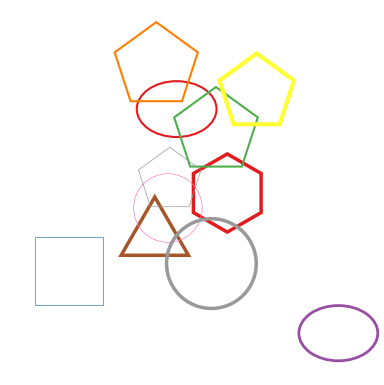[{"shape": "hexagon", "thickness": 2.5, "radius": 0.51, "center": [0.59, 0.499]}, {"shape": "oval", "thickness": 1.5, "radius": 0.52, "center": [0.459, 0.717]}, {"shape": "square", "thickness": 0.5, "radius": 0.45, "center": [0.18, 0.296]}, {"shape": "pentagon", "thickness": 1.5, "radius": 0.57, "center": [0.561, 0.66]}, {"shape": "oval", "thickness": 2, "radius": 0.51, "center": [0.879, 0.135]}, {"shape": "pentagon", "thickness": 1.5, "radius": 0.57, "center": [0.406, 0.829]}, {"shape": "pentagon", "thickness": 3, "radius": 0.51, "center": [0.667, 0.759]}, {"shape": "triangle", "thickness": 2.5, "radius": 0.5, "center": [0.402, 0.387]}, {"shape": "circle", "thickness": 0.5, "radius": 0.45, "center": [0.436, 0.46]}, {"shape": "pentagon", "thickness": 0.5, "radius": 0.43, "center": [0.441, 0.532]}, {"shape": "circle", "thickness": 2.5, "radius": 0.58, "center": [0.549, 0.315]}]